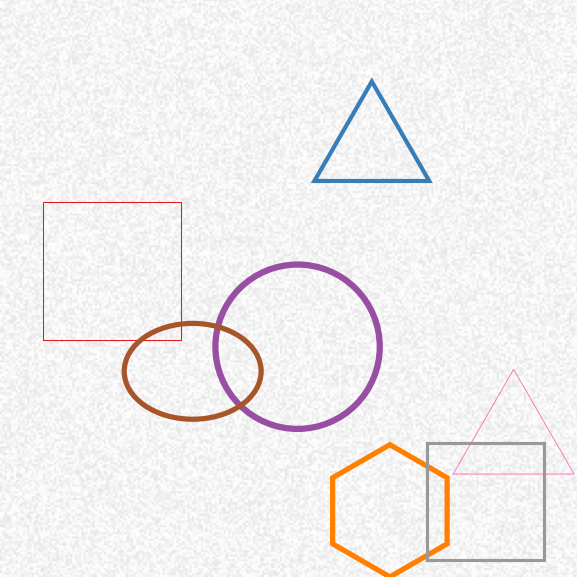[{"shape": "square", "thickness": 0.5, "radius": 0.6, "center": [0.194, 0.53]}, {"shape": "triangle", "thickness": 2, "radius": 0.57, "center": [0.644, 0.743]}, {"shape": "circle", "thickness": 3, "radius": 0.71, "center": [0.515, 0.399]}, {"shape": "hexagon", "thickness": 2.5, "radius": 0.57, "center": [0.675, 0.115]}, {"shape": "oval", "thickness": 2.5, "radius": 0.59, "center": [0.334, 0.356]}, {"shape": "triangle", "thickness": 0.5, "radius": 0.6, "center": [0.889, 0.239]}, {"shape": "square", "thickness": 1.5, "radius": 0.51, "center": [0.84, 0.131]}]